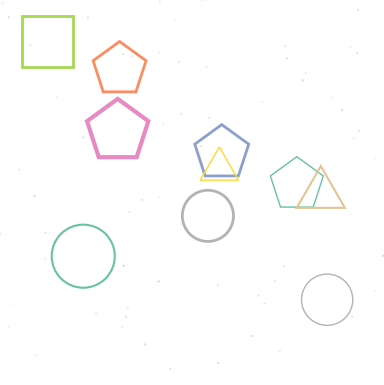[{"shape": "circle", "thickness": 1.5, "radius": 0.41, "center": [0.216, 0.335]}, {"shape": "pentagon", "thickness": 1, "radius": 0.36, "center": [0.771, 0.521]}, {"shape": "pentagon", "thickness": 2, "radius": 0.36, "center": [0.311, 0.82]}, {"shape": "pentagon", "thickness": 2, "radius": 0.37, "center": [0.576, 0.603]}, {"shape": "pentagon", "thickness": 3, "radius": 0.42, "center": [0.306, 0.659]}, {"shape": "square", "thickness": 2, "radius": 0.33, "center": [0.123, 0.892]}, {"shape": "triangle", "thickness": 1, "radius": 0.29, "center": [0.57, 0.561]}, {"shape": "triangle", "thickness": 1.5, "radius": 0.36, "center": [0.833, 0.496]}, {"shape": "circle", "thickness": 1, "radius": 0.33, "center": [0.85, 0.221]}, {"shape": "circle", "thickness": 2, "radius": 0.33, "center": [0.54, 0.439]}]